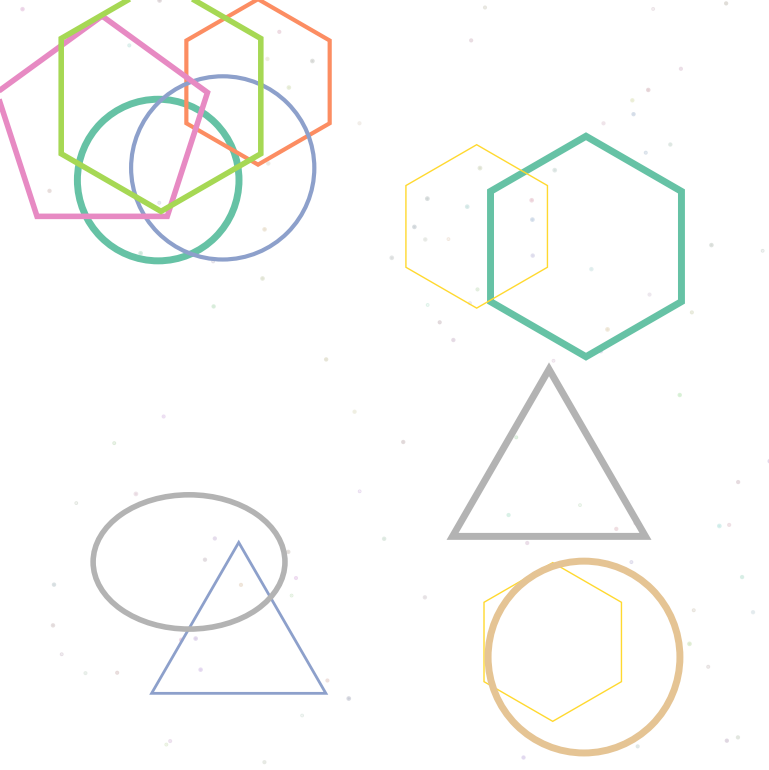[{"shape": "hexagon", "thickness": 2.5, "radius": 0.72, "center": [0.761, 0.68]}, {"shape": "circle", "thickness": 2.5, "radius": 0.52, "center": [0.205, 0.766]}, {"shape": "hexagon", "thickness": 1.5, "radius": 0.54, "center": [0.335, 0.894]}, {"shape": "triangle", "thickness": 1, "radius": 0.65, "center": [0.31, 0.165]}, {"shape": "circle", "thickness": 1.5, "radius": 0.59, "center": [0.289, 0.782]}, {"shape": "pentagon", "thickness": 2, "radius": 0.72, "center": [0.133, 0.835]}, {"shape": "hexagon", "thickness": 2, "radius": 0.75, "center": [0.209, 0.875]}, {"shape": "hexagon", "thickness": 0.5, "radius": 0.53, "center": [0.619, 0.706]}, {"shape": "hexagon", "thickness": 0.5, "radius": 0.52, "center": [0.718, 0.166]}, {"shape": "circle", "thickness": 2.5, "radius": 0.62, "center": [0.758, 0.147]}, {"shape": "triangle", "thickness": 2.5, "radius": 0.72, "center": [0.713, 0.376]}, {"shape": "oval", "thickness": 2, "radius": 0.62, "center": [0.246, 0.27]}]